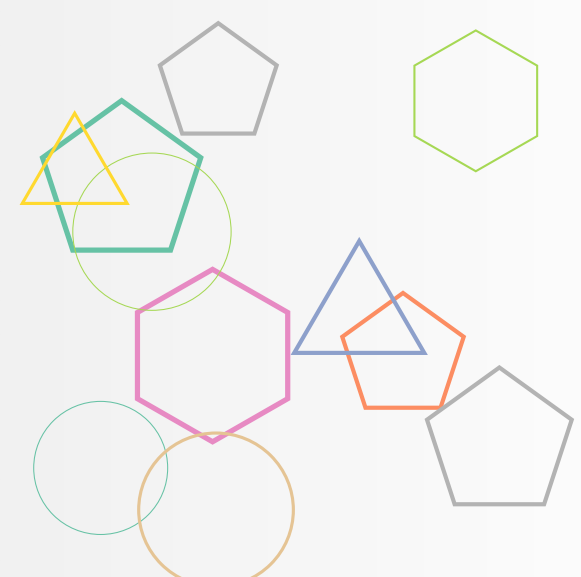[{"shape": "pentagon", "thickness": 2.5, "radius": 0.72, "center": [0.209, 0.682]}, {"shape": "circle", "thickness": 0.5, "radius": 0.58, "center": [0.173, 0.189]}, {"shape": "pentagon", "thickness": 2, "radius": 0.55, "center": [0.693, 0.382]}, {"shape": "triangle", "thickness": 2, "radius": 0.65, "center": [0.618, 0.453]}, {"shape": "hexagon", "thickness": 2.5, "radius": 0.75, "center": [0.366, 0.383]}, {"shape": "hexagon", "thickness": 1, "radius": 0.61, "center": [0.819, 0.825]}, {"shape": "circle", "thickness": 0.5, "radius": 0.68, "center": [0.261, 0.598]}, {"shape": "triangle", "thickness": 1.5, "radius": 0.52, "center": [0.129, 0.699]}, {"shape": "circle", "thickness": 1.5, "radius": 0.67, "center": [0.372, 0.116]}, {"shape": "pentagon", "thickness": 2, "radius": 0.65, "center": [0.859, 0.232]}, {"shape": "pentagon", "thickness": 2, "radius": 0.53, "center": [0.376, 0.853]}]